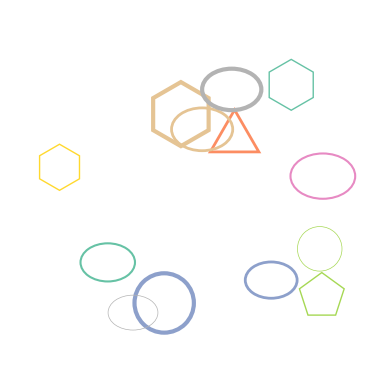[{"shape": "oval", "thickness": 1.5, "radius": 0.35, "center": [0.28, 0.318]}, {"shape": "hexagon", "thickness": 1, "radius": 0.33, "center": [0.756, 0.78]}, {"shape": "triangle", "thickness": 2, "radius": 0.36, "center": [0.609, 0.642]}, {"shape": "circle", "thickness": 3, "radius": 0.39, "center": [0.426, 0.213]}, {"shape": "oval", "thickness": 2, "radius": 0.34, "center": [0.704, 0.272]}, {"shape": "oval", "thickness": 1.5, "radius": 0.42, "center": [0.839, 0.543]}, {"shape": "pentagon", "thickness": 1, "radius": 0.31, "center": [0.836, 0.231]}, {"shape": "circle", "thickness": 0.5, "radius": 0.29, "center": [0.83, 0.354]}, {"shape": "hexagon", "thickness": 1, "radius": 0.3, "center": [0.155, 0.566]}, {"shape": "hexagon", "thickness": 3, "radius": 0.42, "center": [0.47, 0.704]}, {"shape": "oval", "thickness": 2, "radius": 0.4, "center": [0.525, 0.664]}, {"shape": "oval", "thickness": 3, "radius": 0.38, "center": [0.602, 0.768]}, {"shape": "oval", "thickness": 0.5, "radius": 0.32, "center": [0.345, 0.188]}]